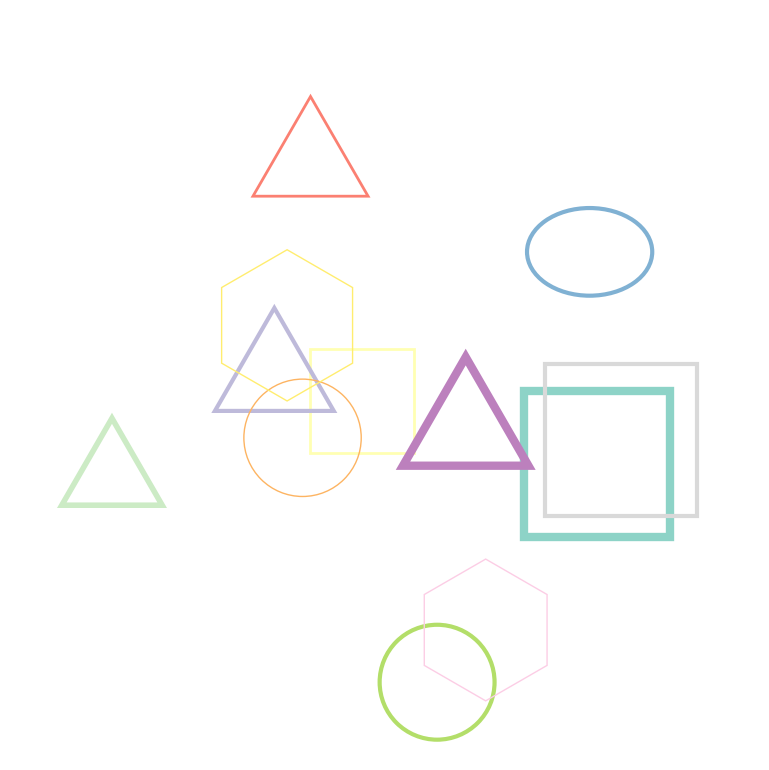[{"shape": "square", "thickness": 3, "radius": 0.47, "center": [0.775, 0.397]}, {"shape": "square", "thickness": 1, "radius": 0.34, "center": [0.47, 0.479]}, {"shape": "triangle", "thickness": 1.5, "radius": 0.45, "center": [0.356, 0.511]}, {"shape": "triangle", "thickness": 1, "radius": 0.43, "center": [0.403, 0.788]}, {"shape": "oval", "thickness": 1.5, "radius": 0.41, "center": [0.766, 0.673]}, {"shape": "circle", "thickness": 0.5, "radius": 0.38, "center": [0.393, 0.431]}, {"shape": "circle", "thickness": 1.5, "radius": 0.37, "center": [0.568, 0.114]}, {"shape": "hexagon", "thickness": 0.5, "radius": 0.46, "center": [0.631, 0.182]}, {"shape": "square", "thickness": 1.5, "radius": 0.49, "center": [0.806, 0.428]}, {"shape": "triangle", "thickness": 3, "radius": 0.47, "center": [0.605, 0.442]}, {"shape": "triangle", "thickness": 2, "radius": 0.38, "center": [0.145, 0.382]}, {"shape": "hexagon", "thickness": 0.5, "radius": 0.49, "center": [0.373, 0.577]}]